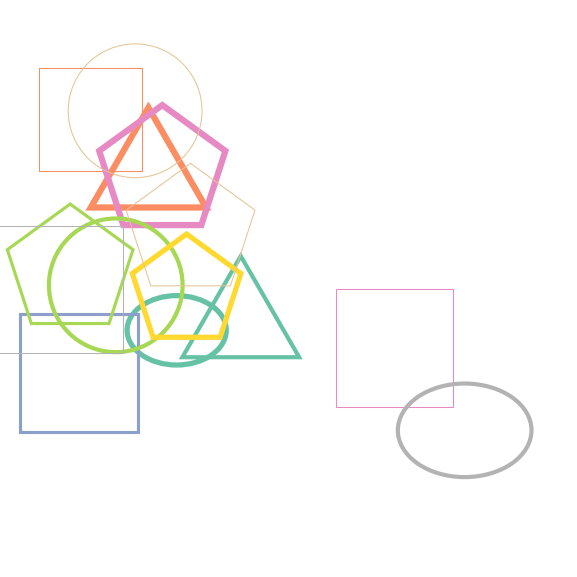[{"shape": "triangle", "thickness": 2, "radius": 0.58, "center": [0.417, 0.439]}, {"shape": "oval", "thickness": 2.5, "radius": 0.43, "center": [0.306, 0.427]}, {"shape": "triangle", "thickness": 3, "radius": 0.58, "center": [0.257, 0.697]}, {"shape": "square", "thickness": 0.5, "radius": 0.44, "center": [0.157, 0.792]}, {"shape": "square", "thickness": 1.5, "radius": 0.51, "center": [0.137, 0.353]}, {"shape": "square", "thickness": 0.5, "radius": 0.51, "center": [0.684, 0.397]}, {"shape": "pentagon", "thickness": 3, "radius": 0.57, "center": [0.281, 0.702]}, {"shape": "pentagon", "thickness": 1.5, "radius": 0.57, "center": [0.122, 0.531]}, {"shape": "circle", "thickness": 2, "radius": 0.58, "center": [0.2, 0.505]}, {"shape": "pentagon", "thickness": 2.5, "radius": 0.49, "center": [0.323, 0.495]}, {"shape": "pentagon", "thickness": 0.5, "radius": 0.59, "center": [0.33, 0.599]}, {"shape": "circle", "thickness": 0.5, "radius": 0.58, "center": [0.234, 0.807]}, {"shape": "square", "thickness": 0.5, "radius": 0.55, "center": [0.104, 0.498]}, {"shape": "oval", "thickness": 2, "radius": 0.58, "center": [0.805, 0.254]}]